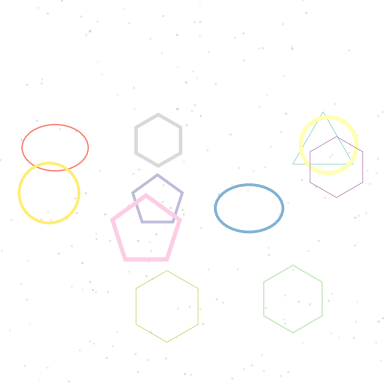[{"shape": "triangle", "thickness": 0.5, "radius": 0.45, "center": [0.839, 0.619]}, {"shape": "circle", "thickness": 3, "radius": 0.36, "center": [0.853, 0.623]}, {"shape": "pentagon", "thickness": 2, "radius": 0.34, "center": [0.409, 0.478]}, {"shape": "oval", "thickness": 1, "radius": 0.43, "center": [0.143, 0.616]}, {"shape": "oval", "thickness": 2, "radius": 0.44, "center": [0.647, 0.459]}, {"shape": "hexagon", "thickness": 0.5, "radius": 0.46, "center": [0.434, 0.204]}, {"shape": "pentagon", "thickness": 3, "radius": 0.46, "center": [0.379, 0.4]}, {"shape": "hexagon", "thickness": 2.5, "radius": 0.33, "center": [0.411, 0.636]}, {"shape": "hexagon", "thickness": 0.5, "radius": 0.4, "center": [0.874, 0.566]}, {"shape": "hexagon", "thickness": 1, "radius": 0.44, "center": [0.761, 0.223]}, {"shape": "circle", "thickness": 2, "radius": 0.39, "center": [0.127, 0.499]}]